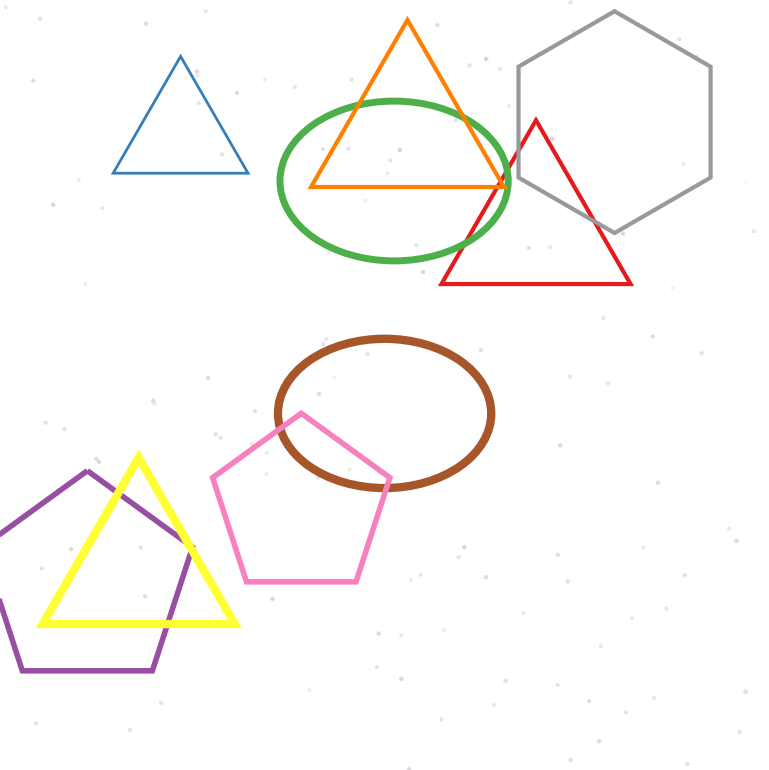[{"shape": "triangle", "thickness": 1.5, "radius": 0.71, "center": [0.696, 0.702]}, {"shape": "triangle", "thickness": 1, "radius": 0.51, "center": [0.235, 0.826]}, {"shape": "oval", "thickness": 2.5, "radius": 0.74, "center": [0.512, 0.765]}, {"shape": "pentagon", "thickness": 2, "radius": 0.72, "center": [0.113, 0.245]}, {"shape": "triangle", "thickness": 1.5, "radius": 0.72, "center": [0.529, 0.829]}, {"shape": "triangle", "thickness": 3, "radius": 0.72, "center": [0.18, 0.262]}, {"shape": "oval", "thickness": 3, "radius": 0.69, "center": [0.499, 0.463]}, {"shape": "pentagon", "thickness": 2, "radius": 0.6, "center": [0.391, 0.342]}, {"shape": "hexagon", "thickness": 1.5, "radius": 0.72, "center": [0.798, 0.841]}]